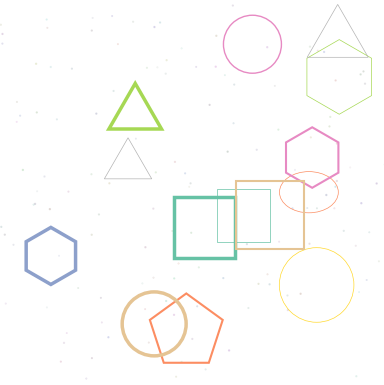[{"shape": "square", "thickness": 0.5, "radius": 0.34, "center": [0.632, 0.441]}, {"shape": "square", "thickness": 2.5, "radius": 0.4, "center": [0.531, 0.408]}, {"shape": "oval", "thickness": 0.5, "radius": 0.38, "center": [0.802, 0.501]}, {"shape": "pentagon", "thickness": 1.5, "radius": 0.5, "center": [0.484, 0.138]}, {"shape": "hexagon", "thickness": 2.5, "radius": 0.37, "center": [0.132, 0.335]}, {"shape": "hexagon", "thickness": 1.5, "radius": 0.39, "center": [0.811, 0.591]}, {"shape": "circle", "thickness": 1, "radius": 0.38, "center": [0.656, 0.885]}, {"shape": "hexagon", "thickness": 0.5, "radius": 0.48, "center": [0.881, 0.8]}, {"shape": "triangle", "thickness": 2.5, "radius": 0.39, "center": [0.351, 0.704]}, {"shape": "circle", "thickness": 0.5, "radius": 0.48, "center": [0.822, 0.26]}, {"shape": "circle", "thickness": 2.5, "radius": 0.42, "center": [0.4, 0.159]}, {"shape": "square", "thickness": 1.5, "radius": 0.44, "center": [0.701, 0.441]}, {"shape": "triangle", "thickness": 0.5, "radius": 0.36, "center": [0.333, 0.571]}, {"shape": "triangle", "thickness": 0.5, "radius": 0.46, "center": [0.877, 0.897]}]